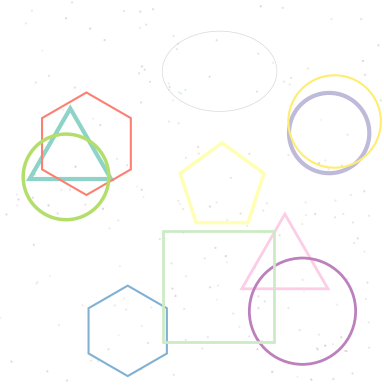[{"shape": "triangle", "thickness": 3, "radius": 0.61, "center": [0.183, 0.596]}, {"shape": "pentagon", "thickness": 2.5, "radius": 0.57, "center": [0.577, 0.514]}, {"shape": "circle", "thickness": 3, "radius": 0.52, "center": [0.855, 0.654]}, {"shape": "hexagon", "thickness": 1.5, "radius": 0.67, "center": [0.225, 0.627]}, {"shape": "hexagon", "thickness": 1.5, "radius": 0.59, "center": [0.332, 0.141]}, {"shape": "circle", "thickness": 2.5, "radius": 0.56, "center": [0.171, 0.541]}, {"shape": "triangle", "thickness": 2, "radius": 0.65, "center": [0.74, 0.315]}, {"shape": "oval", "thickness": 0.5, "radius": 0.74, "center": [0.57, 0.815]}, {"shape": "circle", "thickness": 2, "radius": 0.69, "center": [0.786, 0.192]}, {"shape": "square", "thickness": 2, "radius": 0.72, "center": [0.568, 0.256]}, {"shape": "circle", "thickness": 1.5, "radius": 0.6, "center": [0.869, 0.684]}]